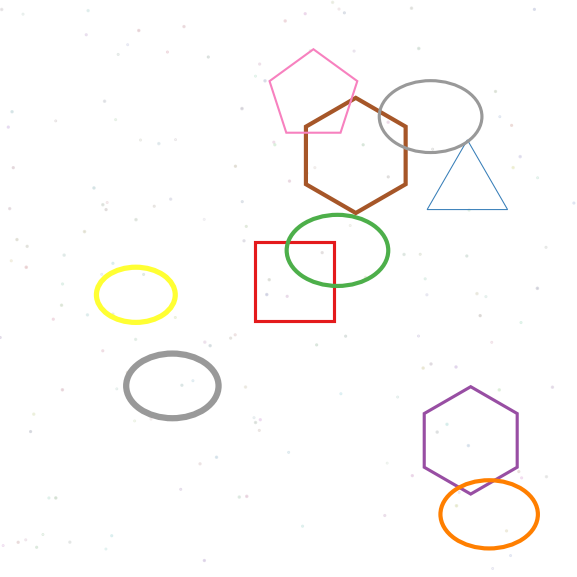[{"shape": "square", "thickness": 1.5, "radius": 0.34, "center": [0.51, 0.512]}, {"shape": "triangle", "thickness": 0.5, "radius": 0.4, "center": [0.809, 0.676]}, {"shape": "oval", "thickness": 2, "radius": 0.44, "center": [0.584, 0.566]}, {"shape": "hexagon", "thickness": 1.5, "radius": 0.46, "center": [0.815, 0.237]}, {"shape": "oval", "thickness": 2, "radius": 0.42, "center": [0.847, 0.108]}, {"shape": "oval", "thickness": 2.5, "radius": 0.34, "center": [0.235, 0.489]}, {"shape": "hexagon", "thickness": 2, "radius": 0.5, "center": [0.616, 0.73]}, {"shape": "pentagon", "thickness": 1, "radius": 0.4, "center": [0.543, 0.834]}, {"shape": "oval", "thickness": 1.5, "radius": 0.44, "center": [0.746, 0.797]}, {"shape": "oval", "thickness": 3, "radius": 0.4, "center": [0.298, 0.331]}]